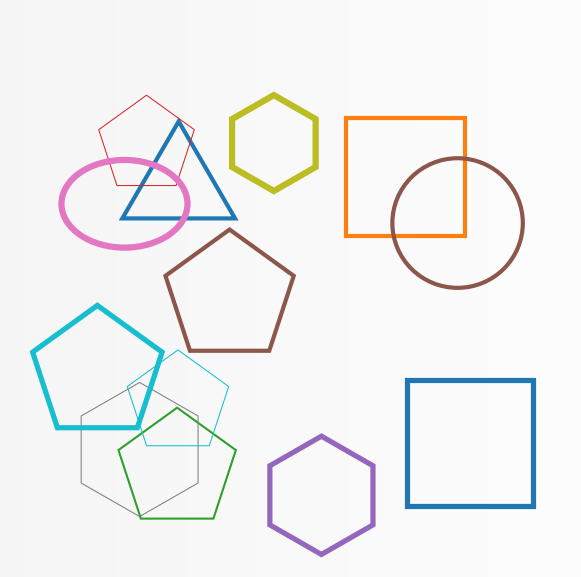[{"shape": "square", "thickness": 2.5, "radius": 0.55, "center": [0.809, 0.231]}, {"shape": "triangle", "thickness": 2, "radius": 0.56, "center": [0.307, 0.677]}, {"shape": "square", "thickness": 2, "radius": 0.51, "center": [0.698, 0.693]}, {"shape": "pentagon", "thickness": 1, "radius": 0.53, "center": [0.305, 0.187]}, {"shape": "pentagon", "thickness": 0.5, "radius": 0.43, "center": [0.252, 0.748]}, {"shape": "hexagon", "thickness": 2.5, "radius": 0.51, "center": [0.553, 0.141]}, {"shape": "circle", "thickness": 2, "radius": 0.56, "center": [0.787, 0.613]}, {"shape": "pentagon", "thickness": 2, "radius": 0.58, "center": [0.395, 0.486]}, {"shape": "oval", "thickness": 3, "radius": 0.54, "center": [0.214, 0.646]}, {"shape": "hexagon", "thickness": 0.5, "radius": 0.58, "center": [0.24, 0.221]}, {"shape": "hexagon", "thickness": 3, "radius": 0.42, "center": [0.471, 0.751]}, {"shape": "pentagon", "thickness": 0.5, "radius": 0.46, "center": [0.306, 0.301]}, {"shape": "pentagon", "thickness": 2.5, "radius": 0.59, "center": [0.168, 0.353]}]